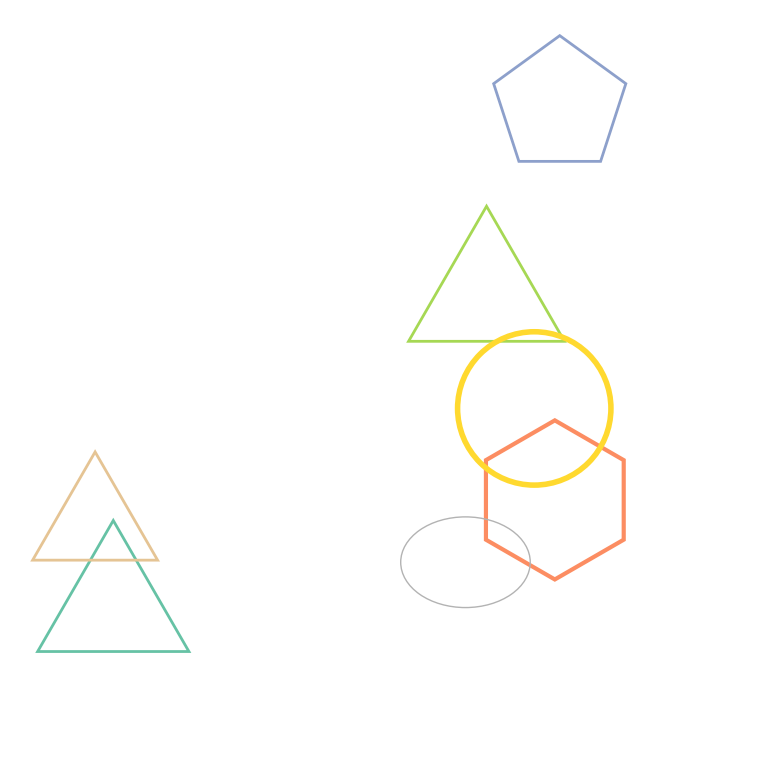[{"shape": "triangle", "thickness": 1, "radius": 0.57, "center": [0.147, 0.211]}, {"shape": "hexagon", "thickness": 1.5, "radius": 0.52, "center": [0.721, 0.351]}, {"shape": "pentagon", "thickness": 1, "radius": 0.45, "center": [0.727, 0.863]}, {"shape": "triangle", "thickness": 1, "radius": 0.58, "center": [0.632, 0.615]}, {"shape": "circle", "thickness": 2, "radius": 0.5, "center": [0.694, 0.47]}, {"shape": "triangle", "thickness": 1, "radius": 0.47, "center": [0.124, 0.319]}, {"shape": "oval", "thickness": 0.5, "radius": 0.42, "center": [0.605, 0.27]}]